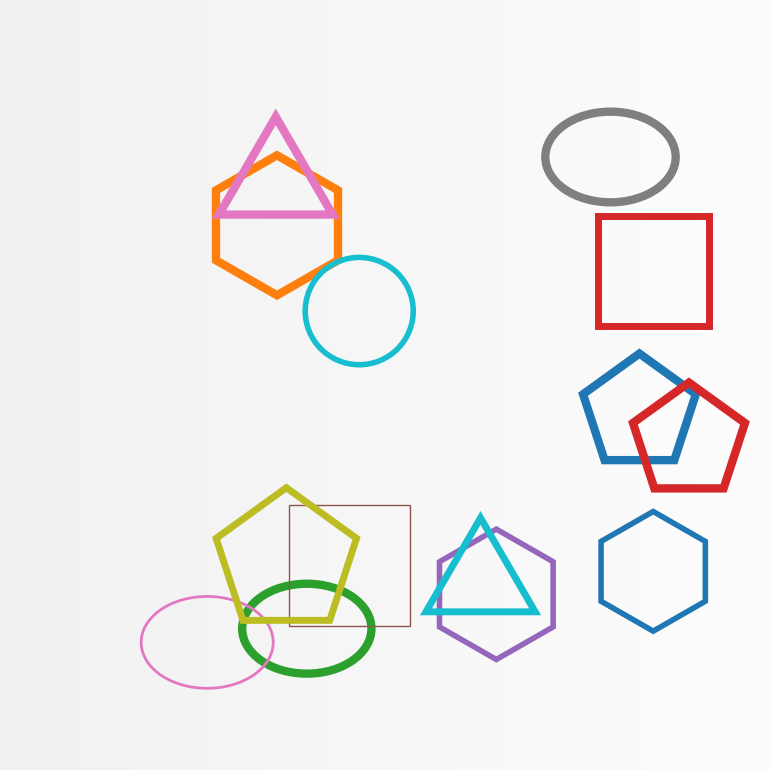[{"shape": "hexagon", "thickness": 2, "radius": 0.39, "center": [0.843, 0.258]}, {"shape": "pentagon", "thickness": 3, "radius": 0.38, "center": [0.825, 0.464]}, {"shape": "hexagon", "thickness": 3, "radius": 0.45, "center": [0.357, 0.707]}, {"shape": "oval", "thickness": 3, "radius": 0.42, "center": [0.396, 0.184]}, {"shape": "square", "thickness": 2.5, "radius": 0.36, "center": [0.843, 0.648]}, {"shape": "pentagon", "thickness": 3, "radius": 0.38, "center": [0.889, 0.427]}, {"shape": "hexagon", "thickness": 2, "radius": 0.42, "center": [0.64, 0.228]}, {"shape": "square", "thickness": 0.5, "radius": 0.39, "center": [0.451, 0.266]}, {"shape": "triangle", "thickness": 3, "radius": 0.42, "center": [0.356, 0.764]}, {"shape": "oval", "thickness": 1, "radius": 0.43, "center": [0.267, 0.166]}, {"shape": "oval", "thickness": 3, "radius": 0.42, "center": [0.788, 0.796]}, {"shape": "pentagon", "thickness": 2.5, "radius": 0.48, "center": [0.369, 0.271]}, {"shape": "triangle", "thickness": 2.5, "radius": 0.41, "center": [0.62, 0.246]}, {"shape": "circle", "thickness": 2, "radius": 0.35, "center": [0.464, 0.596]}]